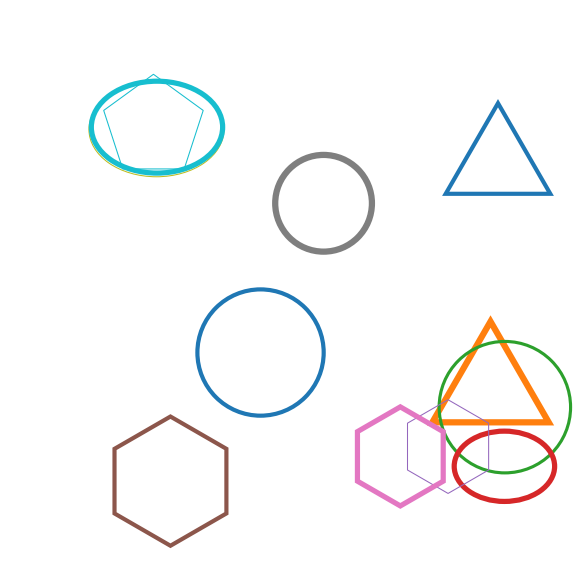[{"shape": "circle", "thickness": 2, "radius": 0.55, "center": [0.451, 0.389]}, {"shape": "triangle", "thickness": 2, "radius": 0.52, "center": [0.862, 0.716]}, {"shape": "triangle", "thickness": 3, "radius": 0.58, "center": [0.849, 0.326]}, {"shape": "circle", "thickness": 1.5, "radius": 0.57, "center": [0.874, 0.294]}, {"shape": "oval", "thickness": 2.5, "radius": 0.43, "center": [0.873, 0.192]}, {"shape": "hexagon", "thickness": 0.5, "radius": 0.41, "center": [0.776, 0.226]}, {"shape": "hexagon", "thickness": 2, "radius": 0.56, "center": [0.295, 0.166]}, {"shape": "hexagon", "thickness": 2.5, "radius": 0.43, "center": [0.693, 0.209]}, {"shape": "circle", "thickness": 3, "radius": 0.42, "center": [0.56, 0.647]}, {"shape": "oval", "thickness": 0.5, "radius": 0.58, "center": [0.271, 0.775]}, {"shape": "oval", "thickness": 2.5, "radius": 0.57, "center": [0.272, 0.779]}, {"shape": "pentagon", "thickness": 0.5, "radius": 0.45, "center": [0.266, 0.78]}]